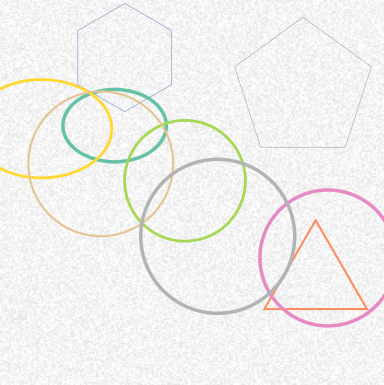[{"shape": "oval", "thickness": 2.5, "radius": 0.67, "center": [0.298, 0.674]}, {"shape": "triangle", "thickness": 1.5, "radius": 0.77, "center": [0.82, 0.274]}, {"shape": "hexagon", "thickness": 0.5, "radius": 0.7, "center": [0.324, 0.85]}, {"shape": "circle", "thickness": 2.5, "radius": 0.88, "center": [0.852, 0.33]}, {"shape": "circle", "thickness": 2, "radius": 0.78, "center": [0.48, 0.53]}, {"shape": "oval", "thickness": 2, "radius": 0.91, "center": [0.108, 0.666]}, {"shape": "circle", "thickness": 1.5, "radius": 0.94, "center": [0.262, 0.575]}, {"shape": "pentagon", "thickness": 0.5, "radius": 0.93, "center": [0.787, 0.769]}, {"shape": "circle", "thickness": 2.5, "radius": 1.0, "center": [0.566, 0.386]}]